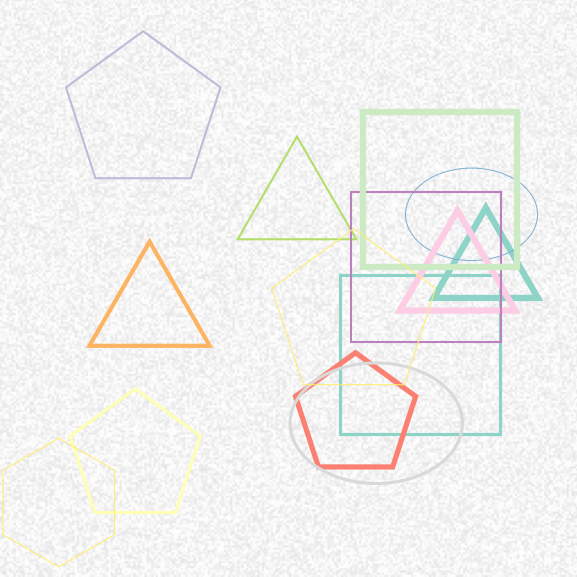[{"shape": "square", "thickness": 1.5, "radius": 0.69, "center": [0.727, 0.386]}, {"shape": "triangle", "thickness": 3, "radius": 0.52, "center": [0.841, 0.535]}, {"shape": "pentagon", "thickness": 1.5, "radius": 0.59, "center": [0.234, 0.207]}, {"shape": "pentagon", "thickness": 1, "radius": 0.7, "center": [0.248, 0.804]}, {"shape": "pentagon", "thickness": 2.5, "radius": 0.55, "center": [0.616, 0.279]}, {"shape": "oval", "thickness": 0.5, "radius": 0.57, "center": [0.817, 0.628]}, {"shape": "triangle", "thickness": 2, "radius": 0.6, "center": [0.259, 0.46]}, {"shape": "triangle", "thickness": 1, "radius": 0.59, "center": [0.514, 0.644]}, {"shape": "triangle", "thickness": 3, "radius": 0.58, "center": [0.792, 0.519]}, {"shape": "oval", "thickness": 1.5, "radius": 0.75, "center": [0.652, 0.266]}, {"shape": "square", "thickness": 1, "radius": 0.65, "center": [0.737, 0.536]}, {"shape": "square", "thickness": 3, "radius": 0.67, "center": [0.763, 0.671]}, {"shape": "hexagon", "thickness": 0.5, "radius": 0.56, "center": [0.102, 0.129]}, {"shape": "pentagon", "thickness": 0.5, "radius": 0.75, "center": [0.612, 0.454]}]